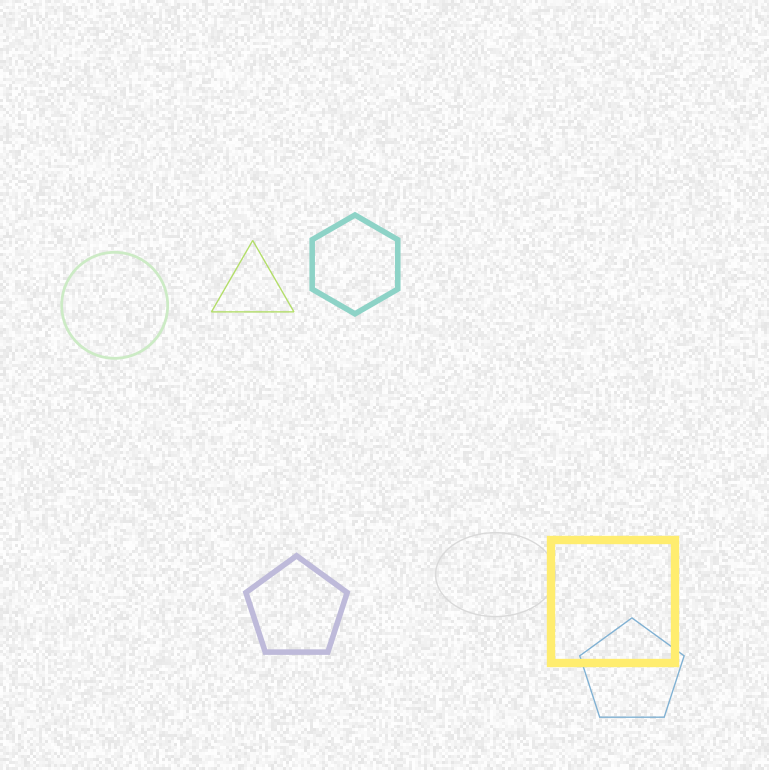[{"shape": "hexagon", "thickness": 2, "radius": 0.32, "center": [0.461, 0.657]}, {"shape": "pentagon", "thickness": 2, "radius": 0.35, "center": [0.385, 0.209]}, {"shape": "pentagon", "thickness": 0.5, "radius": 0.36, "center": [0.821, 0.126]}, {"shape": "triangle", "thickness": 0.5, "radius": 0.31, "center": [0.328, 0.626]}, {"shape": "oval", "thickness": 0.5, "radius": 0.39, "center": [0.643, 0.254]}, {"shape": "circle", "thickness": 1, "radius": 0.34, "center": [0.149, 0.604]}, {"shape": "square", "thickness": 3, "radius": 0.4, "center": [0.796, 0.219]}]